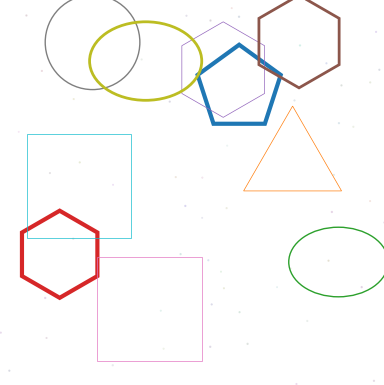[{"shape": "pentagon", "thickness": 3, "radius": 0.57, "center": [0.621, 0.77]}, {"shape": "triangle", "thickness": 0.5, "radius": 0.73, "center": [0.76, 0.578]}, {"shape": "oval", "thickness": 1, "radius": 0.65, "center": [0.879, 0.319]}, {"shape": "hexagon", "thickness": 3, "radius": 0.57, "center": [0.155, 0.34]}, {"shape": "hexagon", "thickness": 0.5, "radius": 0.62, "center": [0.58, 0.819]}, {"shape": "hexagon", "thickness": 2, "radius": 0.6, "center": [0.777, 0.892]}, {"shape": "square", "thickness": 0.5, "radius": 0.68, "center": [0.388, 0.197]}, {"shape": "circle", "thickness": 1, "radius": 0.61, "center": [0.24, 0.89]}, {"shape": "oval", "thickness": 2, "radius": 0.73, "center": [0.378, 0.841]}, {"shape": "square", "thickness": 0.5, "radius": 0.67, "center": [0.206, 0.517]}]